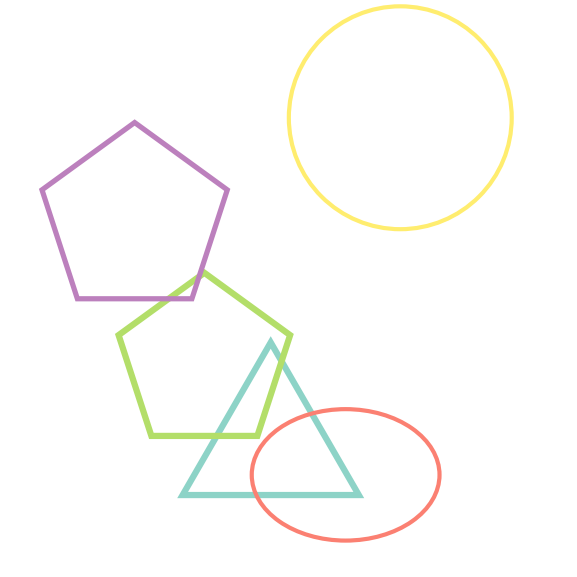[{"shape": "triangle", "thickness": 3, "radius": 0.88, "center": [0.469, 0.23]}, {"shape": "oval", "thickness": 2, "radius": 0.81, "center": [0.599, 0.177]}, {"shape": "pentagon", "thickness": 3, "radius": 0.78, "center": [0.354, 0.371]}, {"shape": "pentagon", "thickness": 2.5, "radius": 0.84, "center": [0.233, 0.618]}, {"shape": "circle", "thickness": 2, "radius": 0.96, "center": [0.693, 0.795]}]